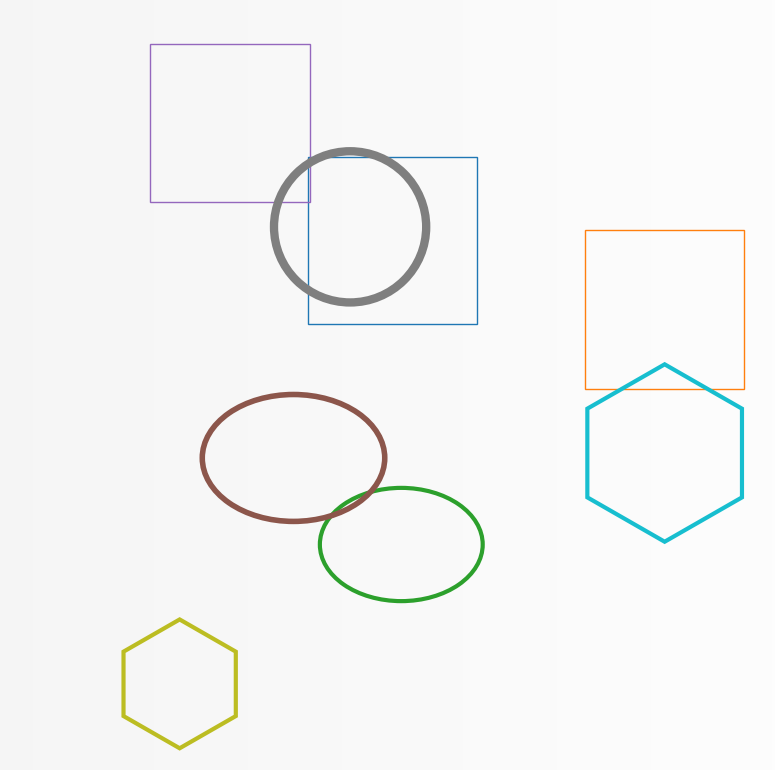[{"shape": "square", "thickness": 0.5, "radius": 0.54, "center": [0.506, 0.687]}, {"shape": "square", "thickness": 0.5, "radius": 0.51, "center": [0.857, 0.598]}, {"shape": "oval", "thickness": 1.5, "radius": 0.53, "center": [0.518, 0.293]}, {"shape": "square", "thickness": 0.5, "radius": 0.51, "center": [0.297, 0.84]}, {"shape": "oval", "thickness": 2, "radius": 0.59, "center": [0.379, 0.405]}, {"shape": "circle", "thickness": 3, "radius": 0.49, "center": [0.452, 0.705]}, {"shape": "hexagon", "thickness": 1.5, "radius": 0.42, "center": [0.232, 0.112]}, {"shape": "hexagon", "thickness": 1.5, "radius": 0.58, "center": [0.858, 0.412]}]